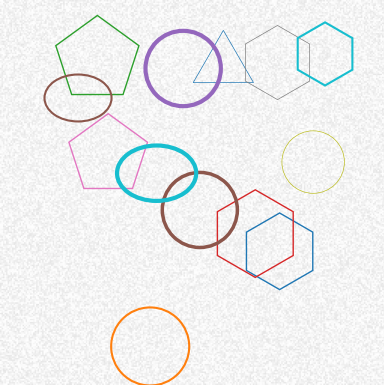[{"shape": "triangle", "thickness": 0.5, "radius": 0.45, "center": [0.58, 0.831]}, {"shape": "hexagon", "thickness": 1, "radius": 0.5, "center": [0.726, 0.347]}, {"shape": "circle", "thickness": 1.5, "radius": 0.51, "center": [0.39, 0.1]}, {"shape": "pentagon", "thickness": 1, "radius": 0.57, "center": [0.253, 0.846]}, {"shape": "hexagon", "thickness": 1, "radius": 0.57, "center": [0.663, 0.393]}, {"shape": "circle", "thickness": 3, "radius": 0.49, "center": [0.476, 0.822]}, {"shape": "circle", "thickness": 2.5, "radius": 0.49, "center": [0.519, 0.455]}, {"shape": "oval", "thickness": 1.5, "radius": 0.44, "center": [0.203, 0.745]}, {"shape": "pentagon", "thickness": 1, "radius": 0.54, "center": [0.281, 0.597]}, {"shape": "hexagon", "thickness": 0.5, "radius": 0.48, "center": [0.721, 0.838]}, {"shape": "circle", "thickness": 0.5, "radius": 0.41, "center": [0.813, 0.579]}, {"shape": "oval", "thickness": 3, "radius": 0.51, "center": [0.407, 0.55]}, {"shape": "hexagon", "thickness": 1.5, "radius": 0.41, "center": [0.844, 0.86]}]